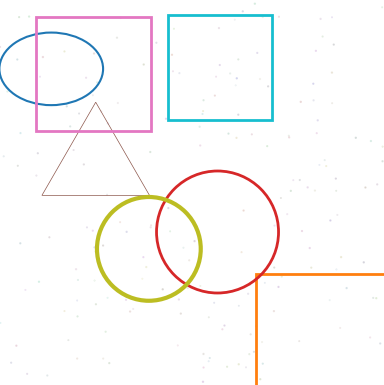[{"shape": "oval", "thickness": 1.5, "radius": 0.67, "center": [0.133, 0.821]}, {"shape": "square", "thickness": 2, "radius": 0.86, "center": [0.837, 0.115]}, {"shape": "circle", "thickness": 2, "radius": 0.79, "center": [0.565, 0.397]}, {"shape": "triangle", "thickness": 0.5, "radius": 0.81, "center": [0.249, 0.573]}, {"shape": "square", "thickness": 2, "radius": 0.74, "center": [0.243, 0.807]}, {"shape": "circle", "thickness": 3, "radius": 0.67, "center": [0.387, 0.354]}, {"shape": "square", "thickness": 2, "radius": 0.68, "center": [0.571, 0.824]}]